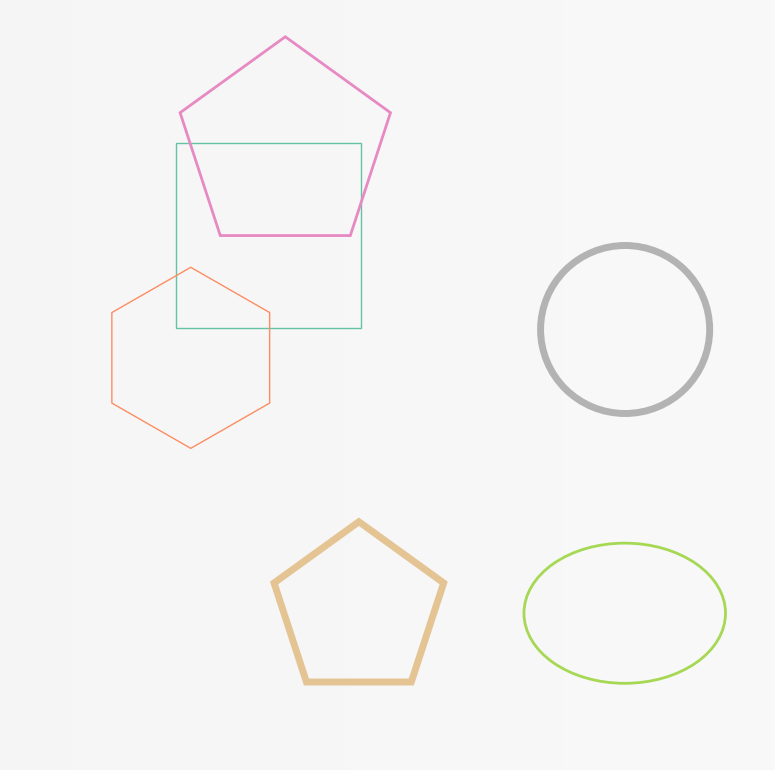[{"shape": "square", "thickness": 0.5, "radius": 0.6, "center": [0.346, 0.694]}, {"shape": "hexagon", "thickness": 0.5, "radius": 0.59, "center": [0.246, 0.535]}, {"shape": "pentagon", "thickness": 1, "radius": 0.71, "center": [0.368, 0.81]}, {"shape": "oval", "thickness": 1, "radius": 0.65, "center": [0.806, 0.204]}, {"shape": "pentagon", "thickness": 2.5, "radius": 0.58, "center": [0.463, 0.207]}, {"shape": "circle", "thickness": 2.5, "radius": 0.55, "center": [0.807, 0.572]}]